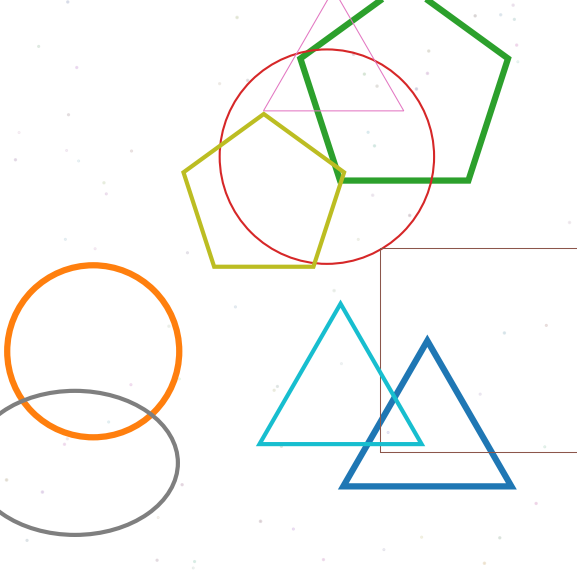[{"shape": "triangle", "thickness": 3, "radius": 0.84, "center": [0.74, 0.241]}, {"shape": "circle", "thickness": 3, "radius": 0.74, "center": [0.161, 0.391]}, {"shape": "pentagon", "thickness": 3, "radius": 0.95, "center": [0.7, 0.839]}, {"shape": "circle", "thickness": 1, "radius": 0.93, "center": [0.566, 0.728]}, {"shape": "square", "thickness": 0.5, "radius": 0.88, "center": [0.835, 0.394]}, {"shape": "triangle", "thickness": 0.5, "radius": 0.7, "center": [0.578, 0.877]}, {"shape": "oval", "thickness": 2, "radius": 0.89, "center": [0.13, 0.198]}, {"shape": "pentagon", "thickness": 2, "radius": 0.73, "center": [0.457, 0.656]}, {"shape": "triangle", "thickness": 2, "radius": 0.81, "center": [0.59, 0.311]}]